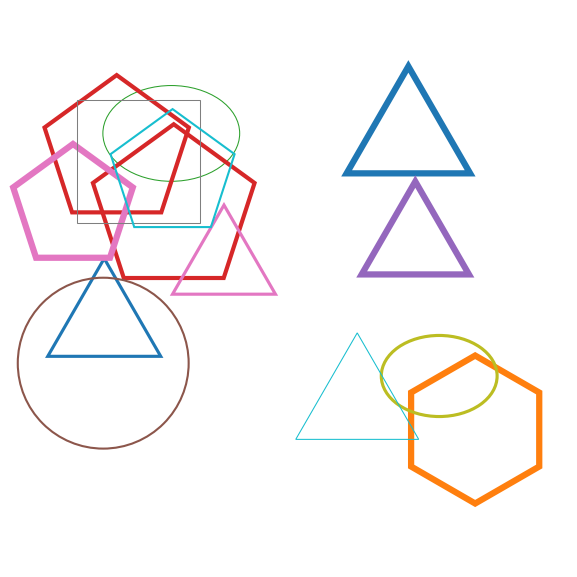[{"shape": "triangle", "thickness": 1.5, "radius": 0.56, "center": [0.18, 0.439]}, {"shape": "triangle", "thickness": 3, "radius": 0.62, "center": [0.707, 0.761]}, {"shape": "hexagon", "thickness": 3, "radius": 0.64, "center": [0.823, 0.255]}, {"shape": "oval", "thickness": 0.5, "radius": 0.59, "center": [0.297, 0.768]}, {"shape": "pentagon", "thickness": 2, "radius": 0.74, "center": [0.301, 0.637]}, {"shape": "pentagon", "thickness": 2, "radius": 0.66, "center": [0.202, 0.738]}, {"shape": "triangle", "thickness": 3, "radius": 0.54, "center": [0.719, 0.578]}, {"shape": "circle", "thickness": 1, "radius": 0.74, "center": [0.179, 0.37]}, {"shape": "pentagon", "thickness": 3, "radius": 0.54, "center": [0.126, 0.641]}, {"shape": "triangle", "thickness": 1.5, "radius": 0.51, "center": [0.388, 0.541]}, {"shape": "square", "thickness": 0.5, "radius": 0.53, "center": [0.239, 0.72]}, {"shape": "oval", "thickness": 1.5, "radius": 0.5, "center": [0.761, 0.348]}, {"shape": "triangle", "thickness": 0.5, "radius": 0.61, "center": [0.619, 0.3]}, {"shape": "pentagon", "thickness": 1, "radius": 0.56, "center": [0.299, 0.697]}]